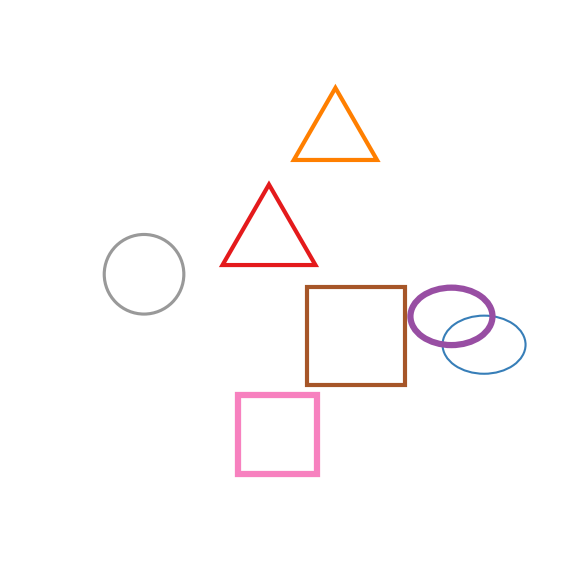[{"shape": "triangle", "thickness": 2, "radius": 0.46, "center": [0.466, 0.587]}, {"shape": "oval", "thickness": 1, "radius": 0.36, "center": [0.838, 0.402]}, {"shape": "oval", "thickness": 3, "radius": 0.36, "center": [0.782, 0.451]}, {"shape": "triangle", "thickness": 2, "radius": 0.42, "center": [0.581, 0.764]}, {"shape": "square", "thickness": 2, "radius": 0.43, "center": [0.616, 0.418]}, {"shape": "square", "thickness": 3, "radius": 0.34, "center": [0.481, 0.246]}, {"shape": "circle", "thickness": 1.5, "radius": 0.34, "center": [0.249, 0.524]}]